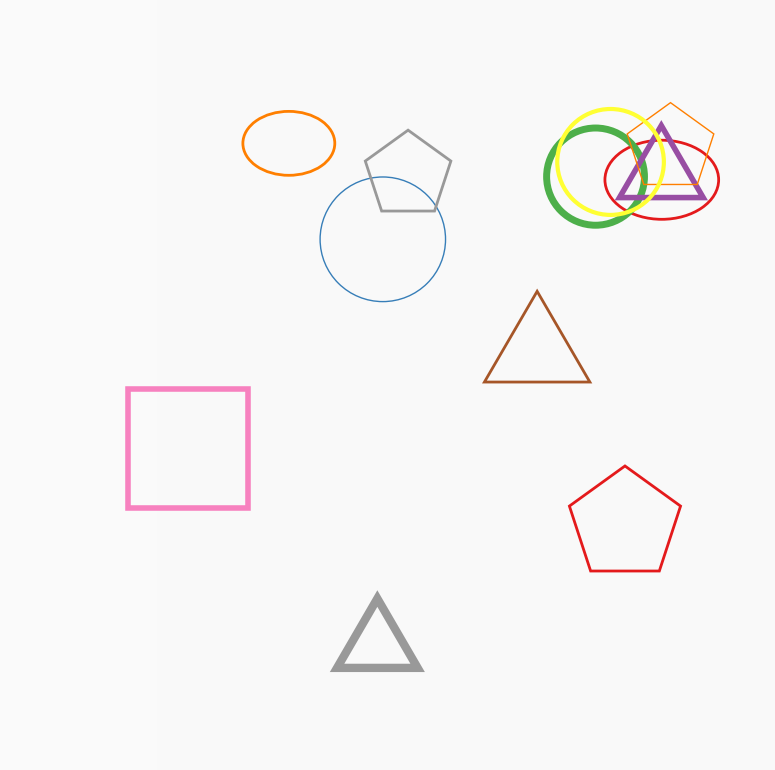[{"shape": "pentagon", "thickness": 1, "radius": 0.38, "center": [0.806, 0.319]}, {"shape": "oval", "thickness": 1, "radius": 0.37, "center": [0.854, 0.767]}, {"shape": "circle", "thickness": 0.5, "radius": 0.4, "center": [0.494, 0.689]}, {"shape": "circle", "thickness": 2.5, "radius": 0.32, "center": [0.768, 0.771]}, {"shape": "triangle", "thickness": 2, "radius": 0.31, "center": [0.853, 0.775]}, {"shape": "pentagon", "thickness": 0.5, "radius": 0.29, "center": [0.865, 0.808]}, {"shape": "oval", "thickness": 1, "radius": 0.3, "center": [0.373, 0.814]}, {"shape": "circle", "thickness": 1.5, "radius": 0.34, "center": [0.788, 0.79]}, {"shape": "triangle", "thickness": 1, "radius": 0.39, "center": [0.693, 0.543]}, {"shape": "square", "thickness": 2, "radius": 0.39, "center": [0.242, 0.418]}, {"shape": "pentagon", "thickness": 1, "radius": 0.29, "center": [0.527, 0.773]}, {"shape": "triangle", "thickness": 3, "radius": 0.3, "center": [0.487, 0.163]}]